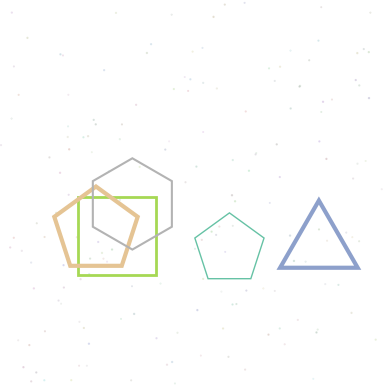[{"shape": "pentagon", "thickness": 1, "radius": 0.47, "center": [0.596, 0.353]}, {"shape": "triangle", "thickness": 3, "radius": 0.58, "center": [0.828, 0.363]}, {"shape": "square", "thickness": 2, "radius": 0.51, "center": [0.304, 0.387]}, {"shape": "pentagon", "thickness": 3, "radius": 0.57, "center": [0.249, 0.402]}, {"shape": "hexagon", "thickness": 1.5, "radius": 0.59, "center": [0.344, 0.47]}]